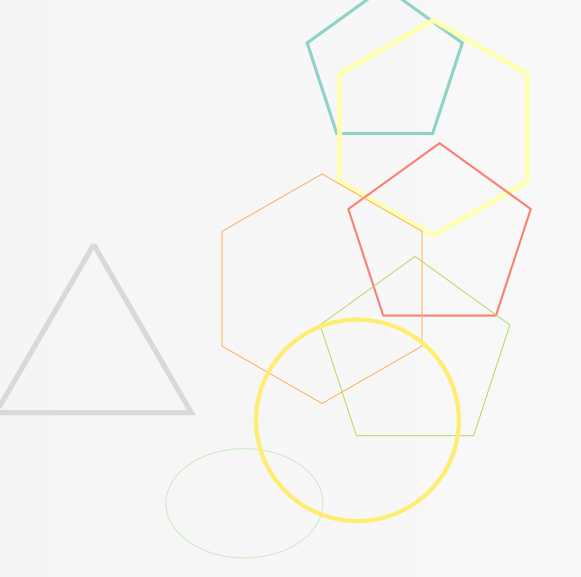[{"shape": "pentagon", "thickness": 1.5, "radius": 0.7, "center": [0.662, 0.881]}, {"shape": "hexagon", "thickness": 2.5, "radius": 0.93, "center": [0.746, 0.778]}, {"shape": "pentagon", "thickness": 1, "radius": 0.83, "center": [0.756, 0.586]}, {"shape": "hexagon", "thickness": 0.5, "radius": 0.99, "center": [0.554, 0.499]}, {"shape": "pentagon", "thickness": 0.5, "radius": 0.86, "center": [0.714, 0.384]}, {"shape": "triangle", "thickness": 2.5, "radius": 0.97, "center": [0.161, 0.382]}, {"shape": "oval", "thickness": 0.5, "radius": 0.68, "center": [0.42, 0.128]}, {"shape": "circle", "thickness": 2, "radius": 0.87, "center": [0.615, 0.271]}]